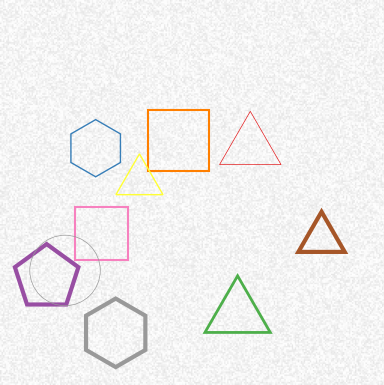[{"shape": "triangle", "thickness": 0.5, "radius": 0.46, "center": [0.65, 0.619]}, {"shape": "hexagon", "thickness": 1, "radius": 0.37, "center": [0.249, 0.615]}, {"shape": "triangle", "thickness": 2, "radius": 0.49, "center": [0.617, 0.186]}, {"shape": "pentagon", "thickness": 3, "radius": 0.43, "center": [0.121, 0.279]}, {"shape": "square", "thickness": 1.5, "radius": 0.4, "center": [0.463, 0.636]}, {"shape": "triangle", "thickness": 1, "radius": 0.35, "center": [0.362, 0.53]}, {"shape": "triangle", "thickness": 3, "radius": 0.35, "center": [0.835, 0.38]}, {"shape": "square", "thickness": 1.5, "radius": 0.34, "center": [0.265, 0.394]}, {"shape": "hexagon", "thickness": 3, "radius": 0.44, "center": [0.301, 0.136]}, {"shape": "circle", "thickness": 0.5, "radius": 0.46, "center": [0.169, 0.298]}]